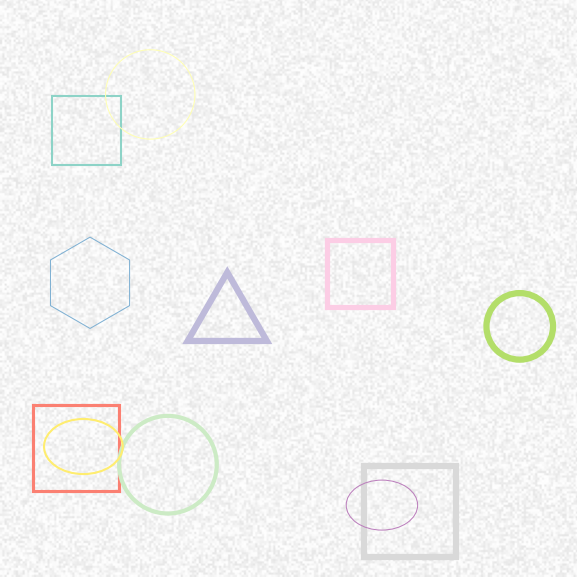[{"shape": "square", "thickness": 1, "radius": 0.3, "center": [0.15, 0.773]}, {"shape": "circle", "thickness": 0.5, "radius": 0.39, "center": [0.26, 0.836]}, {"shape": "triangle", "thickness": 3, "radius": 0.4, "center": [0.394, 0.448]}, {"shape": "square", "thickness": 1.5, "radius": 0.37, "center": [0.131, 0.223]}, {"shape": "hexagon", "thickness": 0.5, "radius": 0.4, "center": [0.156, 0.509]}, {"shape": "circle", "thickness": 3, "radius": 0.29, "center": [0.9, 0.434]}, {"shape": "square", "thickness": 2.5, "radius": 0.29, "center": [0.623, 0.526]}, {"shape": "square", "thickness": 3, "radius": 0.4, "center": [0.71, 0.114]}, {"shape": "oval", "thickness": 0.5, "radius": 0.31, "center": [0.661, 0.125]}, {"shape": "circle", "thickness": 2, "radius": 0.42, "center": [0.291, 0.194]}, {"shape": "oval", "thickness": 1, "radius": 0.34, "center": [0.144, 0.226]}]